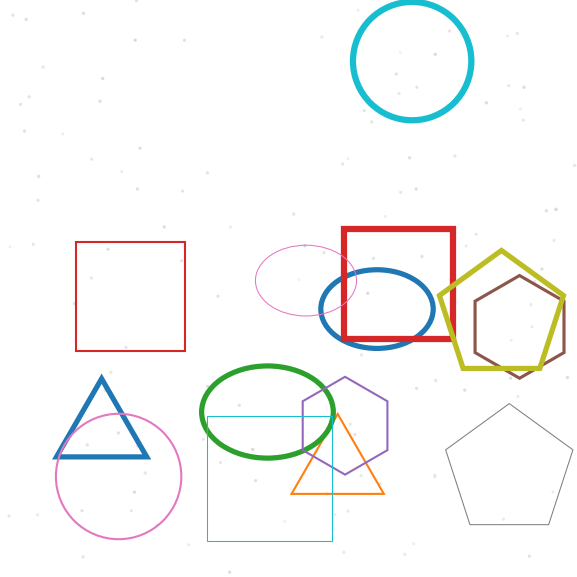[{"shape": "triangle", "thickness": 2.5, "radius": 0.45, "center": [0.176, 0.253]}, {"shape": "oval", "thickness": 2.5, "radius": 0.49, "center": [0.653, 0.464]}, {"shape": "triangle", "thickness": 1, "radius": 0.46, "center": [0.585, 0.19]}, {"shape": "oval", "thickness": 2.5, "radius": 0.57, "center": [0.463, 0.286]}, {"shape": "square", "thickness": 1, "radius": 0.47, "center": [0.226, 0.486]}, {"shape": "square", "thickness": 3, "radius": 0.47, "center": [0.69, 0.507]}, {"shape": "hexagon", "thickness": 1, "radius": 0.42, "center": [0.598, 0.262]}, {"shape": "hexagon", "thickness": 1.5, "radius": 0.44, "center": [0.9, 0.433]}, {"shape": "oval", "thickness": 0.5, "radius": 0.44, "center": [0.53, 0.513]}, {"shape": "circle", "thickness": 1, "radius": 0.54, "center": [0.205, 0.174]}, {"shape": "pentagon", "thickness": 0.5, "radius": 0.58, "center": [0.882, 0.184]}, {"shape": "pentagon", "thickness": 2.5, "radius": 0.56, "center": [0.868, 0.453]}, {"shape": "circle", "thickness": 3, "radius": 0.51, "center": [0.714, 0.893]}, {"shape": "square", "thickness": 0.5, "radius": 0.54, "center": [0.467, 0.17]}]